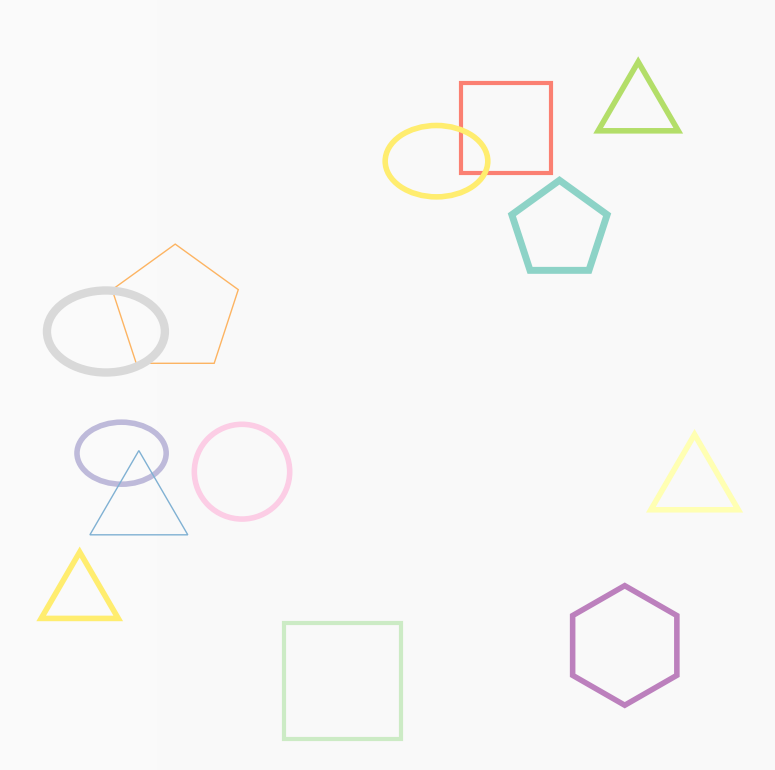[{"shape": "pentagon", "thickness": 2.5, "radius": 0.32, "center": [0.722, 0.701]}, {"shape": "triangle", "thickness": 2, "radius": 0.33, "center": [0.896, 0.371]}, {"shape": "oval", "thickness": 2, "radius": 0.29, "center": [0.157, 0.411]}, {"shape": "square", "thickness": 1.5, "radius": 0.29, "center": [0.653, 0.834]}, {"shape": "triangle", "thickness": 0.5, "radius": 0.36, "center": [0.179, 0.342]}, {"shape": "pentagon", "thickness": 0.5, "radius": 0.43, "center": [0.226, 0.597]}, {"shape": "triangle", "thickness": 2, "radius": 0.3, "center": [0.823, 0.86]}, {"shape": "circle", "thickness": 2, "radius": 0.31, "center": [0.312, 0.387]}, {"shape": "oval", "thickness": 3, "radius": 0.38, "center": [0.137, 0.57]}, {"shape": "hexagon", "thickness": 2, "radius": 0.39, "center": [0.806, 0.162]}, {"shape": "square", "thickness": 1.5, "radius": 0.38, "center": [0.442, 0.116]}, {"shape": "triangle", "thickness": 2, "radius": 0.29, "center": [0.103, 0.226]}, {"shape": "oval", "thickness": 2, "radius": 0.33, "center": [0.563, 0.791]}]